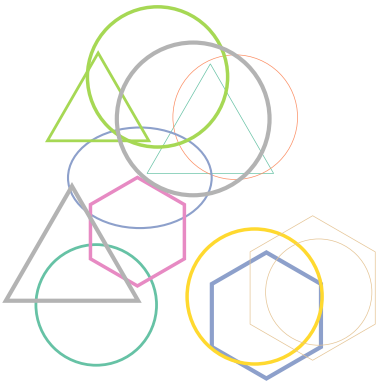[{"shape": "circle", "thickness": 2, "radius": 0.78, "center": [0.25, 0.208]}, {"shape": "triangle", "thickness": 0.5, "radius": 0.95, "center": [0.546, 0.644]}, {"shape": "circle", "thickness": 0.5, "radius": 0.81, "center": [0.611, 0.696]}, {"shape": "oval", "thickness": 1.5, "radius": 0.93, "center": [0.363, 0.538]}, {"shape": "hexagon", "thickness": 3, "radius": 0.82, "center": [0.692, 0.181]}, {"shape": "hexagon", "thickness": 2.5, "radius": 0.7, "center": [0.357, 0.398]}, {"shape": "triangle", "thickness": 2, "radius": 0.76, "center": [0.255, 0.71]}, {"shape": "circle", "thickness": 2.5, "radius": 0.91, "center": [0.409, 0.8]}, {"shape": "circle", "thickness": 2.5, "radius": 0.88, "center": [0.661, 0.23]}, {"shape": "circle", "thickness": 0.5, "radius": 0.69, "center": [0.828, 0.241]}, {"shape": "hexagon", "thickness": 0.5, "radius": 0.94, "center": [0.812, 0.252]}, {"shape": "triangle", "thickness": 3, "radius": 0.99, "center": [0.187, 0.318]}, {"shape": "circle", "thickness": 3, "radius": 0.99, "center": [0.502, 0.691]}]